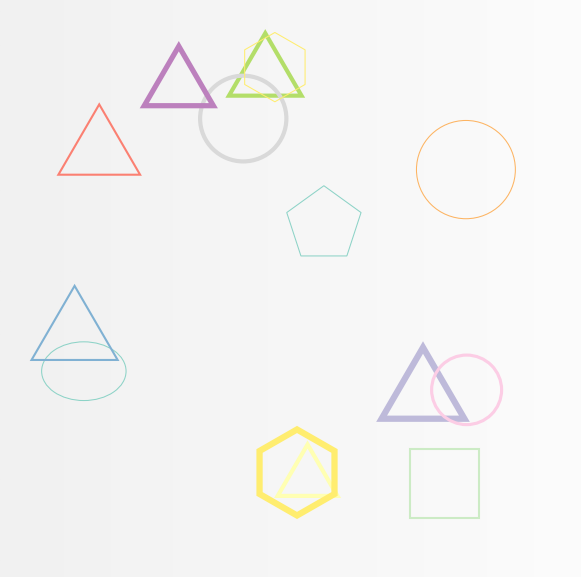[{"shape": "oval", "thickness": 0.5, "radius": 0.36, "center": [0.144, 0.356]}, {"shape": "pentagon", "thickness": 0.5, "radius": 0.34, "center": [0.557, 0.61]}, {"shape": "triangle", "thickness": 2, "radius": 0.3, "center": [0.529, 0.17]}, {"shape": "triangle", "thickness": 3, "radius": 0.41, "center": [0.728, 0.315]}, {"shape": "triangle", "thickness": 1, "radius": 0.41, "center": [0.171, 0.737]}, {"shape": "triangle", "thickness": 1, "radius": 0.43, "center": [0.128, 0.419]}, {"shape": "circle", "thickness": 0.5, "radius": 0.43, "center": [0.802, 0.705]}, {"shape": "triangle", "thickness": 2, "radius": 0.36, "center": [0.456, 0.87]}, {"shape": "circle", "thickness": 1.5, "radius": 0.3, "center": [0.803, 0.324]}, {"shape": "circle", "thickness": 2, "radius": 0.37, "center": [0.418, 0.794]}, {"shape": "triangle", "thickness": 2.5, "radius": 0.34, "center": [0.308, 0.85]}, {"shape": "square", "thickness": 1, "radius": 0.3, "center": [0.764, 0.162]}, {"shape": "hexagon", "thickness": 3, "radius": 0.37, "center": [0.511, 0.181]}, {"shape": "hexagon", "thickness": 0.5, "radius": 0.3, "center": [0.473, 0.883]}]